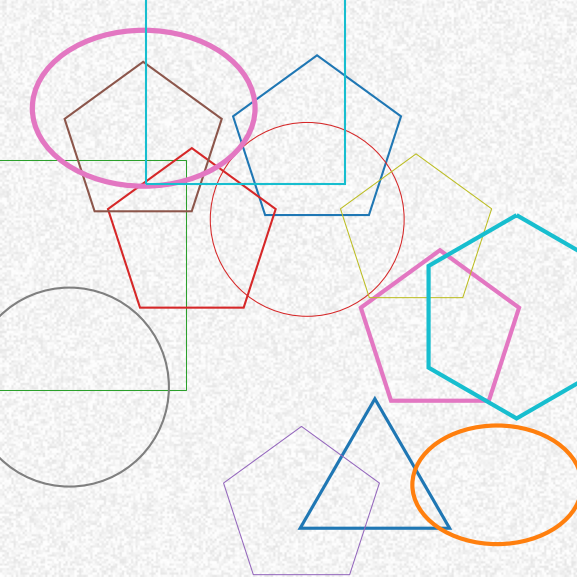[{"shape": "triangle", "thickness": 1.5, "radius": 0.75, "center": [0.649, 0.159]}, {"shape": "pentagon", "thickness": 1, "radius": 0.76, "center": [0.549, 0.75]}, {"shape": "oval", "thickness": 2, "radius": 0.73, "center": [0.861, 0.16]}, {"shape": "square", "thickness": 0.5, "radius": 1.0, "center": [0.122, 0.523]}, {"shape": "pentagon", "thickness": 1, "radius": 0.76, "center": [0.332, 0.59]}, {"shape": "circle", "thickness": 0.5, "radius": 0.84, "center": [0.532, 0.619]}, {"shape": "pentagon", "thickness": 0.5, "radius": 0.71, "center": [0.522, 0.119]}, {"shape": "pentagon", "thickness": 1, "radius": 0.72, "center": [0.248, 0.749]}, {"shape": "pentagon", "thickness": 2, "radius": 0.72, "center": [0.762, 0.422]}, {"shape": "oval", "thickness": 2.5, "radius": 0.96, "center": [0.249, 0.812]}, {"shape": "circle", "thickness": 1, "radius": 0.86, "center": [0.12, 0.329]}, {"shape": "pentagon", "thickness": 0.5, "radius": 0.69, "center": [0.72, 0.595]}, {"shape": "square", "thickness": 1, "radius": 0.86, "center": [0.425, 0.852]}, {"shape": "hexagon", "thickness": 2, "radius": 0.88, "center": [0.895, 0.451]}]